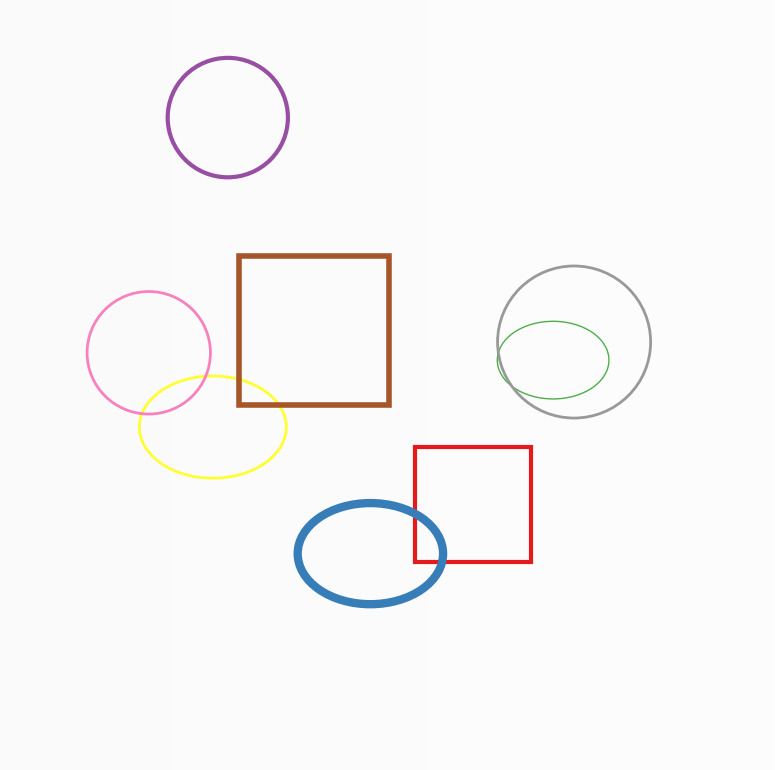[{"shape": "square", "thickness": 1.5, "radius": 0.37, "center": [0.611, 0.345]}, {"shape": "oval", "thickness": 3, "radius": 0.47, "center": [0.478, 0.281]}, {"shape": "oval", "thickness": 0.5, "radius": 0.36, "center": [0.714, 0.532]}, {"shape": "circle", "thickness": 1.5, "radius": 0.39, "center": [0.294, 0.847]}, {"shape": "oval", "thickness": 1, "radius": 0.47, "center": [0.275, 0.445]}, {"shape": "square", "thickness": 2, "radius": 0.48, "center": [0.405, 0.571]}, {"shape": "circle", "thickness": 1, "radius": 0.4, "center": [0.192, 0.542]}, {"shape": "circle", "thickness": 1, "radius": 0.49, "center": [0.741, 0.556]}]